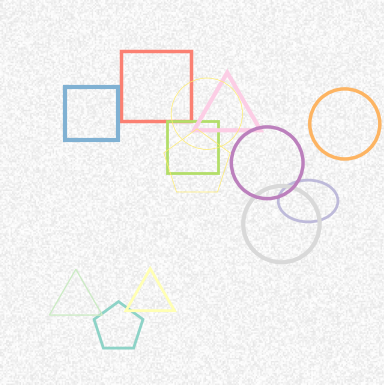[{"shape": "pentagon", "thickness": 2, "radius": 0.33, "center": [0.308, 0.15]}, {"shape": "triangle", "thickness": 2, "radius": 0.36, "center": [0.39, 0.229]}, {"shape": "oval", "thickness": 2, "radius": 0.39, "center": [0.8, 0.478]}, {"shape": "square", "thickness": 2.5, "radius": 0.46, "center": [0.405, 0.776]}, {"shape": "square", "thickness": 3, "radius": 0.35, "center": [0.237, 0.705]}, {"shape": "circle", "thickness": 2.5, "radius": 0.45, "center": [0.896, 0.678]}, {"shape": "square", "thickness": 2, "radius": 0.34, "center": [0.5, 0.618]}, {"shape": "triangle", "thickness": 3, "radius": 0.5, "center": [0.59, 0.712]}, {"shape": "circle", "thickness": 3, "radius": 0.5, "center": [0.731, 0.418]}, {"shape": "circle", "thickness": 2.5, "radius": 0.47, "center": [0.694, 0.577]}, {"shape": "triangle", "thickness": 1, "radius": 0.4, "center": [0.197, 0.221]}, {"shape": "pentagon", "thickness": 0.5, "radius": 0.45, "center": [0.512, 0.575]}, {"shape": "circle", "thickness": 0.5, "radius": 0.46, "center": [0.537, 0.705]}]